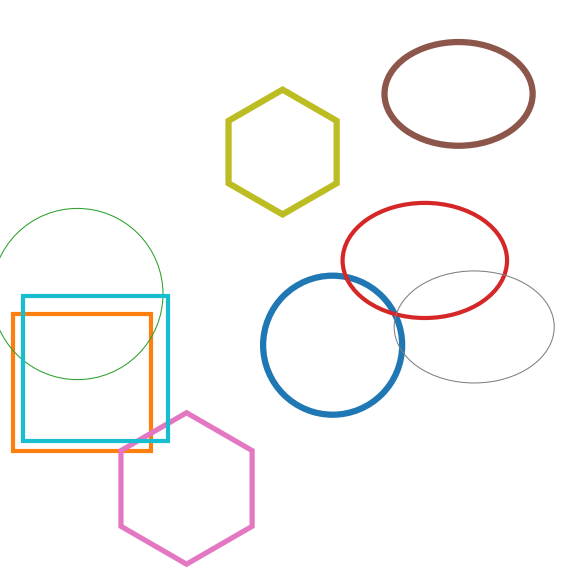[{"shape": "circle", "thickness": 3, "radius": 0.6, "center": [0.576, 0.401]}, {"shape": "square", "thickness": 2, "radius": 0.59, "center": [0.142, 0.336]}, {"shape": "circle", "thickness": 0.5, "radius": 0.74, "center": [0.134, 0.49]}, {"shape": "oval", "thickness": 2, "radius": 0.71, "center": [0.736, 0.548]}, {"shape": "oval", "thickness": 3, "radius": 0.64, "center": [0.794, 0.837]}, {"shape": "hexagon", "thickness": 2.5, "radius": 0.66, "center": [0.323, 0.153]}, {"shape": "oval", "thickness": 0.5, "radius": 0.69, "center": [0.821, 0.433]}, {"shape": "hexagon", "thickness": 3, "radius": 0.54, "center": [0.489, 0.736]}, {"shape": "square", "thickness": 2, "radius": 0.63, "center": [0.165, 0.361]}]